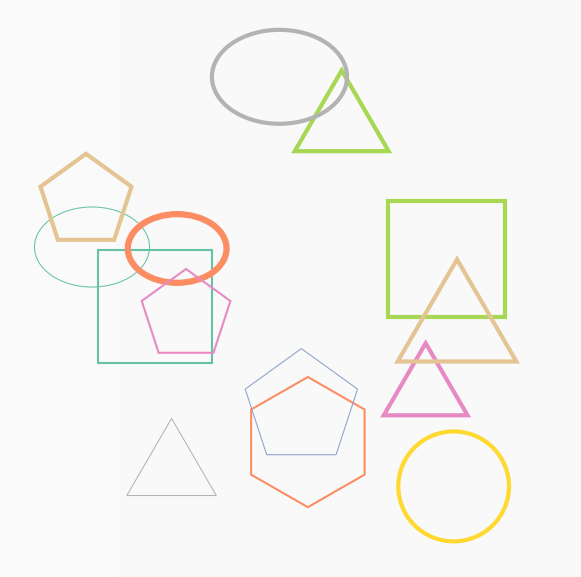[{"shape": "oval", "thickness": 0.5, "radius": 0.49, "center": [0.158, 0.571]}, {"shape": "square", "thickness": 1, "radius": 0.49, "center": [0.267, 0.469]}, {"shape": "hexagon", "thickness": 1, "radius": 0.56, "center": [0.53, 0.234]}, {"shape": "oval", "thickness": 3, "radius": 0.42, "center": [0.305, 0.569]}, {"shape": "pentagon", "thickness": 0.5, "radius": 0.51, "center": [0.519, 0.294]}, {"shape": "pentagon", "thickness": 1, "radius": 0.4, "center": [0.32, 0.453]}, {"shape": "triangle", "thickness": 2, "radius": 0.42, "center": [0.732, 0.322]}, {"shape": "square", "thickness": 2, "radius": 0.5, "center": [0.768, 0.551]}, {"shape": "triangle", "thickness": 2, "radius": 0.47, "center": [0.588, 0.784]}, {"shape": "circle", "thickness": 2, "radius": 0.48, "center": [0.78, 0.157]}, {"shape": "pentagon", "thickness": 2, "radius": 0.41, "center": [0.148, 0.65]}, {"shape": "triangle", "thickness": 2, "radius": 0.59, "center": [0.786, 0.432]}, {"shape": "oval", "thickness": 2, "radius": 0.58, "center": [0.481, 0.866]}, {"shape": "triangle", "thickness": 0.5, "radius": 0.44, "center": [0.295, 0.186]}]